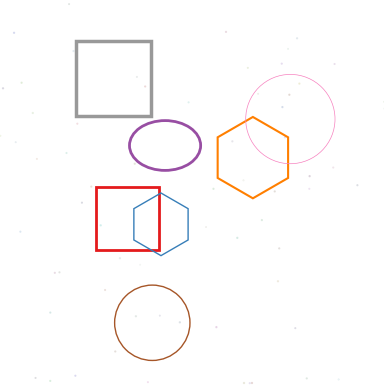[{"shape": "square", "thickness": 2, "radius": 0.4, "center": [0.331, 0.433]}, {"shape": "hexagon", "thickness": 1, "radius": 0.41, "center": [0.418, 0.417]}, {"shape": "oval", "thickness": 2, "radius": 0.46, "center": [0.429, 0.622]}, {"shape": "hexagon", "thickness": 1.5, "radius": 0.53, "center": [0.657, 0.591]}, {"shape": "circle", "thickness": 1, "radius": 0.49, "center": [0.396, 0.162]}, {"shape": "circle", "thickness": 0.5, "radius": 0.58, "center": [0.754, 0.691]}, {"shape": "square", "thickness": 2.5, "radius": 0.49, "center": [0.296, 0.795]}]